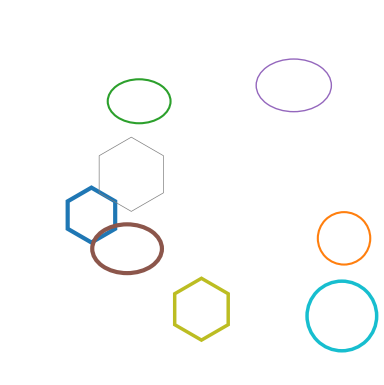[{"shape": "hexagon", "thickness": 3, "radius": 0.36, "center": [0.237, 0.441]}, {"shape": "circle", "thickness": 1.5, "radius": 0.34, "center": [0.894, 0.381]}, {"shape": "oval", "thickness": 1.5, "radius": 0.41, "center": [0.361, 0.737]}, {"shape": "oval", "thickness": 1, "radius": 0.49, "center": [0.763, 0.778]}, {"shape": "oval", "thickness": 3, "radius": 0.45, "center": [0.33, 0.354]}, {"shape": "hexagon", "thickness": 0.5, "radius": 0.48, "center": [0.341, 0.547]}, {"shape": "hexagon", "thickness": 2.5, "radius": 0.4, "center": [0.523, 0.197]}, {"shape": "circle", "thickness": 2.5, "radius": 0.45, "center": [0.888, 0.179]}]